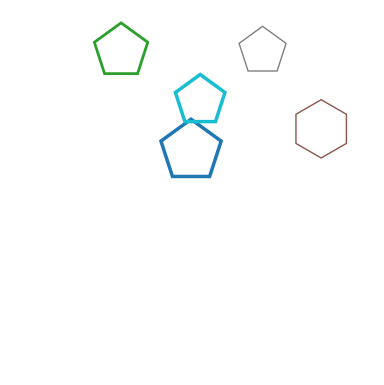[{"shape": "pentagon", "thickness": 2.5, "radius": 0.41, "center": [0.496, 0.608]}, {"shape": "pentagon", "thickness": 2, "radius": 0.36, "center": [0.314, 0.868]}, {"shape": "hexagon", "thickness": 1, "radius": 0.38, "center": [0.834, 0.665]}, {"shape": "pentagon", "thickness": 1, "radius": 0.32, "center": [0.682, 0.867]}, {"shape": "pentagon", "thickness": 2.5, "radius": 0.34, "center": [0.52, 0.739]}]